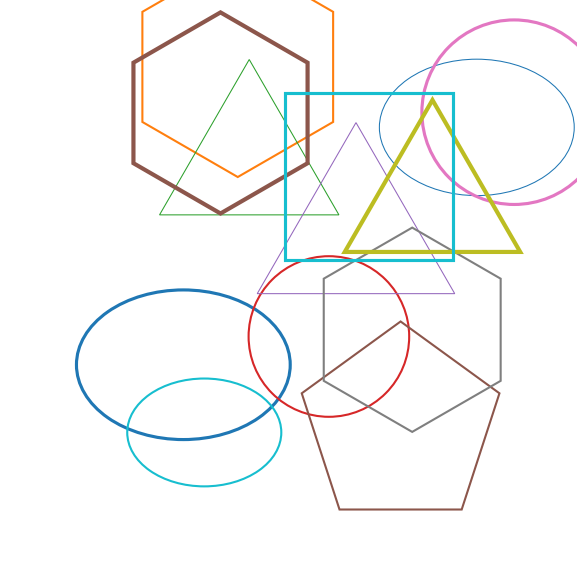[{"shape": "oval", "thickness": 0.5, "radius": 0.84, "center": [0.826, 0.779]}, {"shape": "oval", "thickness": 1.5, "radius": 0.93, "center": [0.317, 0.368]}, {"shape": "hexagon", "thickness": 1, "radius": 0.95, "center": [0.412, 0.883]}, {"shape": "triangle", "thickness": 0.5, "radius": 0.9, "center": [0.432, 0.717]}, {"shape": "circle", "thickness": 1, "radius": 0.7, "center": [0.57, 0.416]}, {"shape": "triangle", "thickness": 0.5, "radius": 0.99, "center": [0.616, 0.589]}, {"shape": "hexagon", "thickness": 2, "radius": 0.87, "center": [0.382, 0.804]}, {"shape": "pentagon", "thickness": 1, "radius": 0.9, "center": [0.694, 0.262]}, {"shape": "circle", "thickness": 1.5, "radius": 0.8, "center": [0.89, 0.805]}, {"shape": "hexagon", "thickness": 1, "radius": 0.88, "center": [0.714, 0.428]}, {"shape": "triangle", "thickness": 2, "radius": 0.88, "center": [0.749, 0.651]}, {"shape": "square", "thickness": 1.5, "radius": 0.72, "center": [0.639, 0.694]}, {"shape": "oval", "thickness": 1, "radius": 0.67, "center": [0.354, 0.25]}]